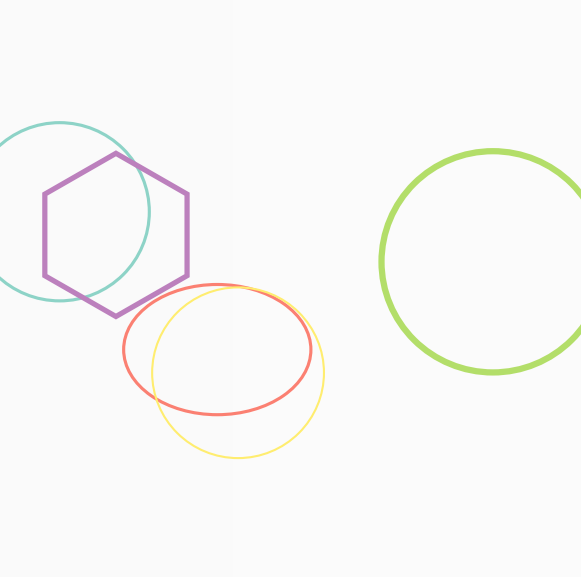[{"shape": "circle", "thickness": 1.5, "radius": 0.77, "center": [0.103, 0.632]}, {"shape": "oval", "thickness": 1.5, "radius": 0.81, "center": [0.374, 0.394]}, {"shape": "circle", "thickness": 3, "radius": 0.96, "center": [0.848, 0.546]}, {"shape": "hexagon", "thickness": 2.5, "radius": 0.71, "center": [0.199, 0.592]}, {"shape": "circle", "thickness": 1, "radius": 0.74, "center": [0.41, 0.354]}]